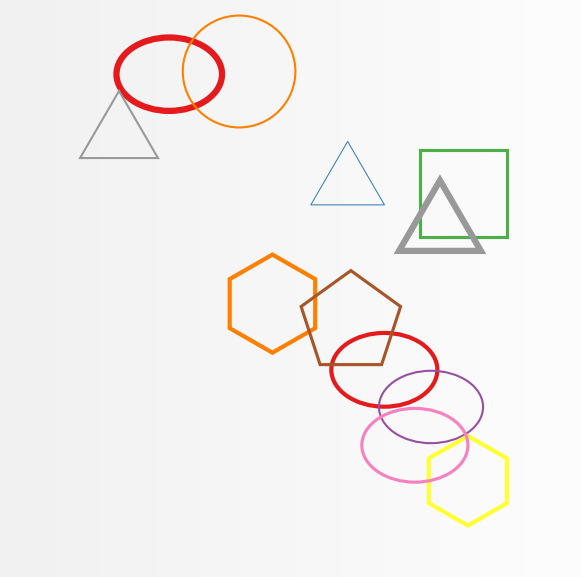[{"shape": "oval", "thickness": 2, "radius": 0.46, "center": [0.661, 0.359]}, {"shape": "oval", "thickness": 3, "radius": 0.45, "center": [0.291, 0.871]}, {"shape": "triangle", "thickness": 0.5, "radius": 0.37, "center": [0.598, 0.681]}, {"shape": "square", "thickness": 1.5, "radius": 0.38, "center": [0.797, 0.663]}, {"shape": "oval", "thickness": 1, "radius": 0.45, "center": [0.742, 0.294]}, {"shape": "hexagon", "thickness": 2, "radius": 0.42, "center": [0.469, 0.473]}, {"shape": "circle", "thickness": 1, "radius": 0.48, "center": [0.411, 0.875]}, {"shape": "hexagon", "thickness": 2, "radius": 0.39, "center": [0.805, 0.167]}, {"shape": "pentagon", "thickness": 1.5, "radius": 0.45, "center": [0.604, 0.441]}, {"shape": "oval", "thickness": 1.5, "radius": 0.46, "center": [0.714, 0.228]}, {"shape": "triangle", "thickness": 1, "radius": 0.39, "center": [0.205, 0.764]}, {"shape": "triangle", "thickness": 3, "radius": 0.41, "center": [0.757, 0.605]}]